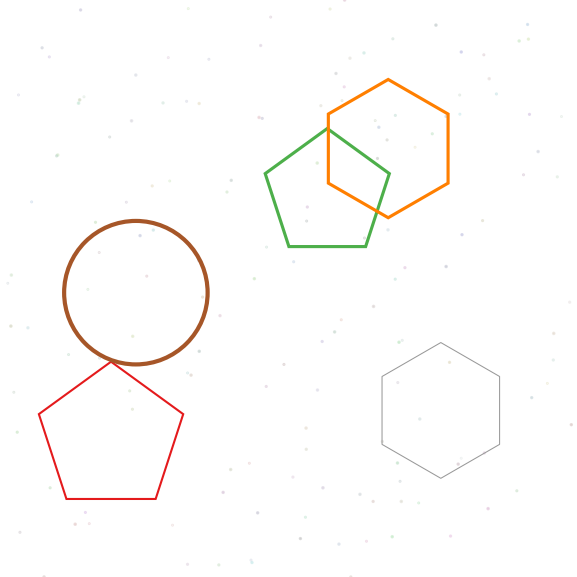[{"shape": "pentagon", "thickness": 1, "radius": 0.66, "center": [0.192, 0.241]}, {"shape": "pentagon", "thickness": 1.5, "radius": 0.57, "center": [0.567, 0.664]}, {"shape": "hexagon", "thickness": 1.5, "radius": 0.6, "center": [0.672, 0.742]}, {"shape": "circle", "thickness": 2, "radius": 0.62, "center": [0.235, 0.492]}, {"shape": "hexagon", "thickness": 0.5, "radius": 0.59, "center": [0.763, 0.288]}]